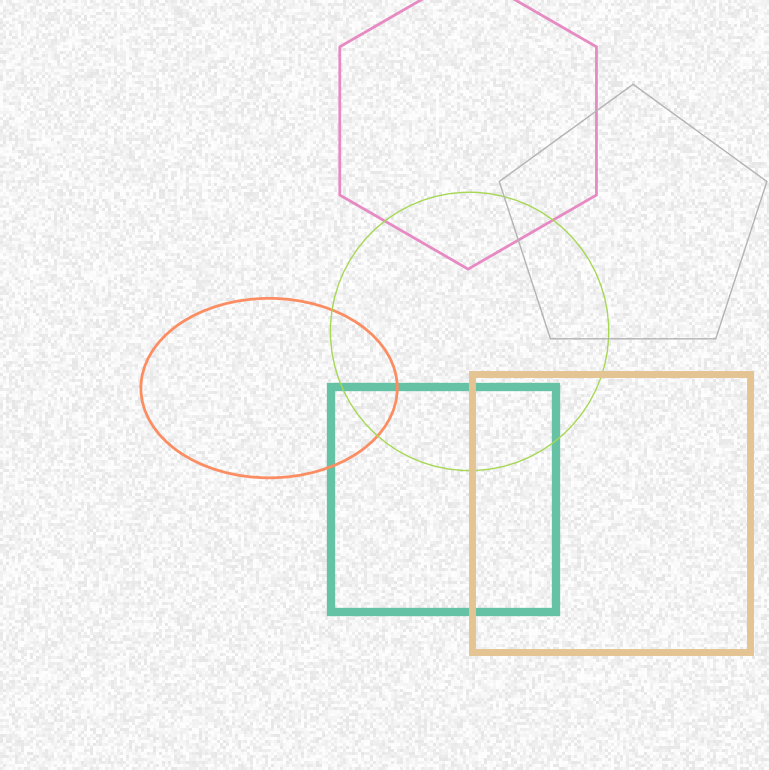[{"shape": "square", "thickness": 3, "radius": 0.73, "center": [0.576, 0.351]}, {"shape": "oval", "thickness": 1, "radius": 0.83, "center": [0.349, 0.496]}, {"shape": "hexagon", "thickness": 1, "radius": 0.96, "center": [0.608, 0.843]}, {"shape": "circle", "thickness": 0.5, "radius": 0.9, "center": [0.61, 0.57]}, {"shape": "square", "thickness": 2.5, "radius": 0.9, "center": [0.793, 0.334]}, {"shape": "pentagon", "thickness": 0.5, "radius": 0.91, "center": [0.822, 0.708]}]